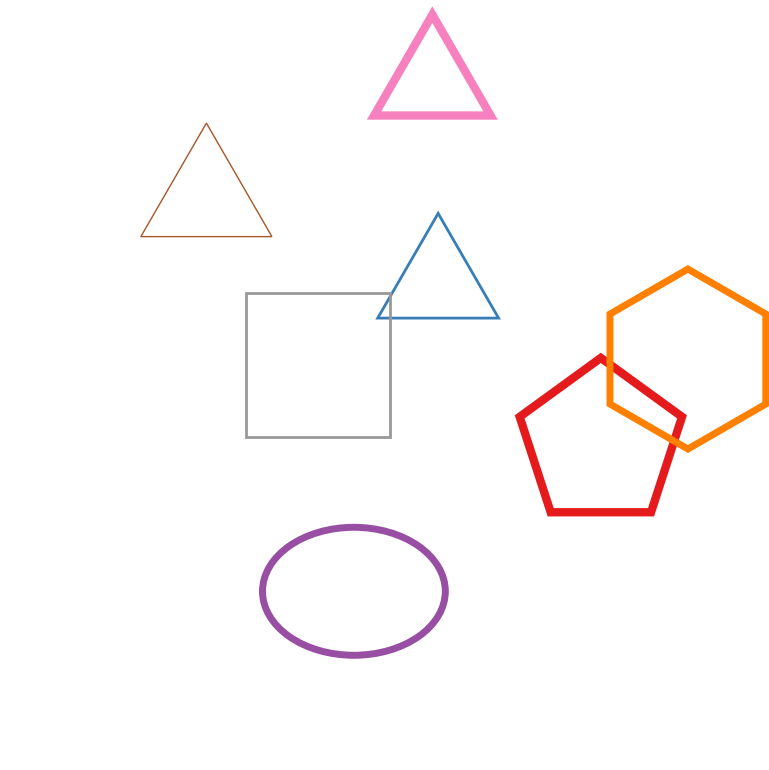[{"shape": "pentagon", "thickness": 3, "radius": 0.55, "center": [0.78, 0.424]}, {"shape": "triangle", "thickness": 1, "radius": 0.45, "center": [0.569, 0.632]}, {"shape": "oval", "thickness": 2.5, "radius": 0.59, "center": [0.46, 0.232]}, {"shape": "hexagon", "thickness": 2.5, "radius": 0.58, "center": [0.893, 0.534]}, {"shape": "triangle", "thickness": 0.5, "radius": 0.49, "center": [0.268, 0.742]}, {"shape": "triangle", "thickness": 3, "radius": 0.44, "center": [0.561, 0.894]}, {"shape": "square", "thickness": 1, "radius": 0.47, "center": [0.413, 0.526]}]